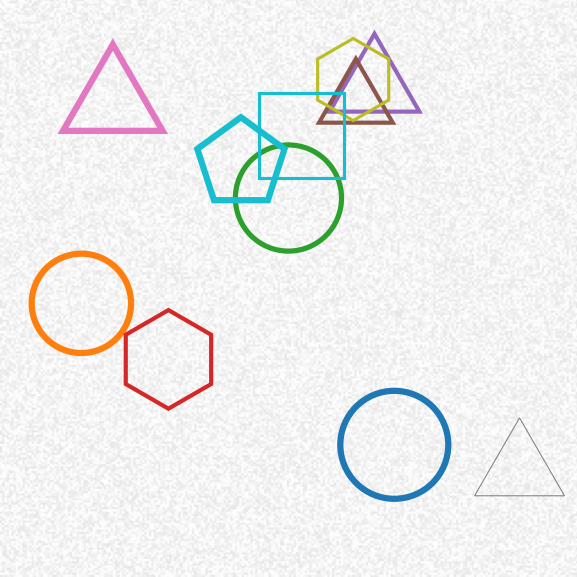[{"shape": "circle", "thickness": 3, "radius": 0.47, "center": [0.683, 0.229]}, {"shape": "circle", "thickness": 3, "radius": 0.43, "center": [0.141, 0.474]}, {"shape": "circle", "thickness": 2.5, "radius": 0.46, "center": [0.499, 0.656]}, {"shape": "hexagon", "thickness": 2, "radius": 0.43, "center": [0.292, 0.377]}, {"shape": "triangle", "thickness": 2, "radius": 0.45, "center": [0.648, 0.851]}, {"shape": "triangle", "thickness": 2, "radius": 0.37, "center": [0.616, 0.824]}, {"shape": "triangle", "thickness": 3, "radius": 0.5, "center": [0.195, 0.822]}, {"shape": "triangle", "thickness": 0.5, "radius": 0.45, "center": [0.9, 0.186]}, {"shape": "hexagon", "thickness": 1.5, "radius": 0.36, "center": [0.612, 0.861]}, {"shape": "square", "thickness": 1.5, "radius": 0.37, "center": [0.522, 0.765]}, {"shape": "pentagon", "thickness": 3, "radius": 0.4, "center": [0.417, 0.717]}]